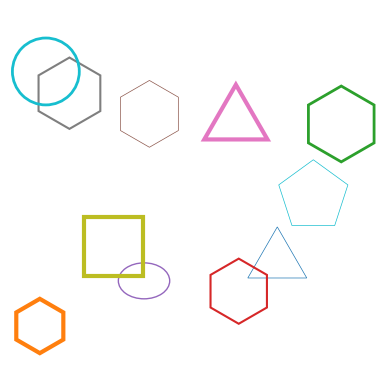[{"shape": "triangle", "thickness": 0.5, "radius": 0.44, "center": [0.72, 0.322]}, {"shape": "hexagon", "thickness": 3, "radius": 0.35, "center": [0.103, 0.153]}, {"shape": "hexagon", "thickness": 2, "radius": 0.49, "center": [0.886, 0.678]}, {"shape": "hexagon", "thickness": 1.5, "radius": 0.42, "center": [0.62, 0.244]}, {"shape": "oval", "thickness": 1, "radius": 0.33, "center": [0.374, 0.271]}, {"shape": "hexagon", "thickness": 0.5, "radius": 0.43, "center": [0.388, 0.704]}, {"shape": "triangle", "thickness": 3, "radius": 0.47, "center": [0.613, 0.685]}, {"shape": "hexagon", "thickness": 1.5, "radius": 0.46, "center": [0.18, 0.758]}, {"shape": "square", "thickness": 3, "radius": 0.38, "center": [0.295, 0.36]}, {"shape": "pentagon", "thickness": 0.5, "radius": 0.47, "center": [0.814, 0.491]}, {"shape": "circle", "thickness": 2, "radius": 0.43, "center": [0.119, 0.814]}]